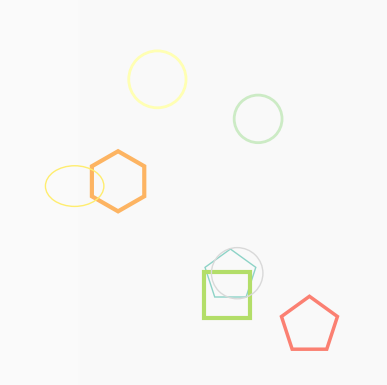[{"shape": "pentagon", "thickness": 1, "radius": 0.34, "center": [0.595, 0.284]}, {"shape": "circle", "thickness": 2, "radius": 0.37, "center": [0.406, 0.794]}, {"shape": "pentagon", "thickness": 2.5, "radius": 0.38, "center": [0.799, 0.154]}, {"shape": "hexagon", "thickness": 3, "radius": 0.39, "center": [0.305, 0.529]}, {"shape": "square", "thickness": 3, "radius": 0.3, "center": [0.586, 0.234]}, {"shape": "circle", "thickness": 1, "radius": 0.33, "center": [0.612, 0.29]}, {"shape": "circle", "thickness": 2, "radius": 0.31, "center": [0.666, 0.691]}, {"shape": "oval", "thickness": 1, "radius": 0.38, "center": [0.193, 0.517]}]